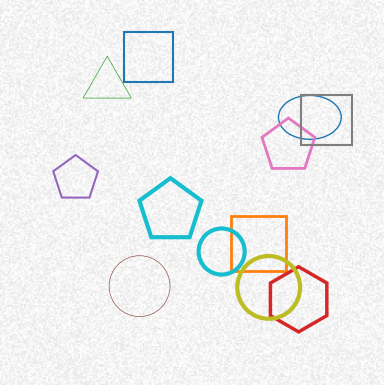[{"shape": "square", "thickness": 1.5, "radius": 0.32, "center": [0.385, 0.852]}, {"shape": "oval", "thickness": 1, "radius": 0.41, "center": [0.805, 0.695]}, {"shape": "square", "thickness": 2, "radius": 0.36, "center": [0.671, 0.367]}, {"shape": "triangle", "thickness": 0.5, "radius": 0.36, "center": [0.278, 0.782]}, {"shape": "hexagon", "thickness": 2.5, "radius": 0.42, "center": [0.776, 0.223]}, {"shape": "pentagon", "thickness": 1.5, "radius": 0.31, "center": [0.196, 0.536]}, {"shape": "circle", "thickness": 0.5, "radius": 0.4, "center": [0.363, 0.257]}, {"shape": "pentagon", "thickness": 2, "radius": 0.36, "center": [0.749, 0.621]}, {"shape": "square", "thickness": 1.5, "radius": 0.33, "center": [0.849, 0.689]}, {"shape": "circle", "thickness": 3, "radius": 0.41, "center": [0.698, 0.254]}, {"shape": "pentagon", "thickness": 3, "radius": 0.42, "center": [0.443, 0.453]}, {"shape": "circle", "thickness": 3, "radius": 0.3, "center": [0.576, 0.347]}]